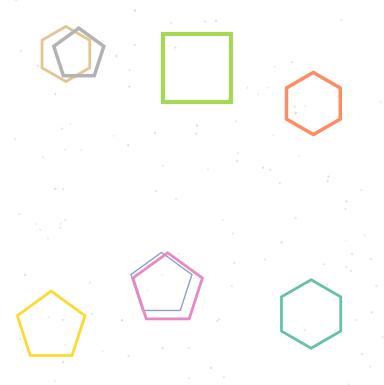[{"shape": "hexagon", "thickness": 2, "radius": 0.44, "center": [0.808, 0.184]}, {"shape": "hexagon", "thickness": 2.5, "radius": 0.4, "center": [0.814, 0.731]}, {"shape": "pentagon", "thickness": 1, "radius": 0.42, "center": [0.419, 0.261]}, {"shape": "pentagon", "thickness": 2, "radius": 0.47, "center": [0.436, 0.248]}, {"shape": "square", "thickness": 3, "radius": 0.44, "center": [0.512, 0.824]}, {"shape": "pentagon", "thickness": 2, "radius": 0.46, "center": [0.133, 0.152]}, {"shape": "hexagon", "thickness": 2, "radius": 0.36, "center": [0.171, 0.86]}, {"shape": "pentagon", "thickness": 2.5, "radius": 0.34, "center": [0.205, 0.859]}]